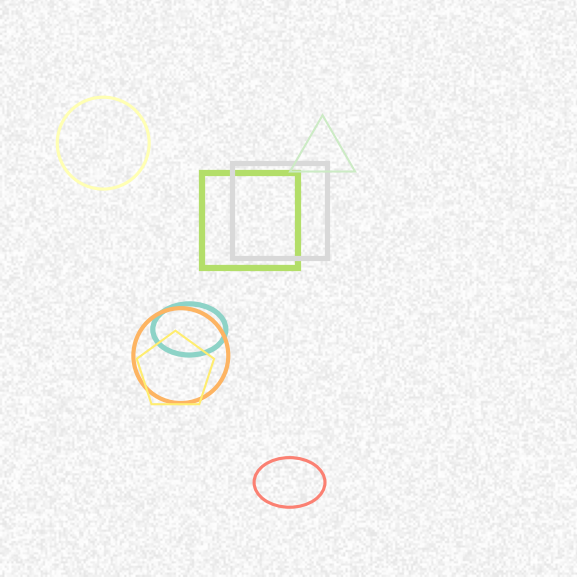[{"shape": "oval", "thickness": 2.5, "radius": 0.32, "center": [0.328, 0.429]}, {"shape": "circle", "thickness": 1.5, "radius": 0.4, "center": [0.179, 0.751]}, {"shape": "oval", "thickness": 1.5, "radius": 0.31, "center": [0.501, 0.164]}, {"shape": "circle", "thickness": 2, "radius": 0.41, "center": [0.313, 0.383]}, {"shape": "square", "thickness": 3, "radius": 0.41, "center": [0.433, 0.617]}, {"shape": "square", "thickness": 2.5, "radius": 0.41, "center": [0.483, 0.635]}, {"shape": "triangle", "thickness": 1, "radius": 0.32, "center": [0.559, 0.735]}, {"shape": "pentagon", "thickness": 1, "radius": 0.35, "center": [0.304, 0.356]}]